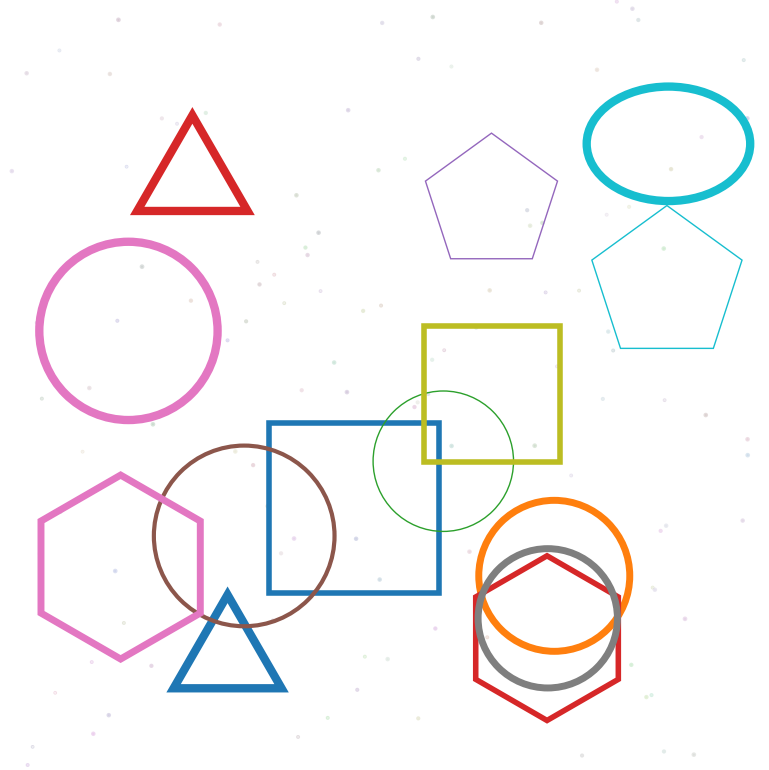[{"shape": "triangle", "thickness": 3, "radius": 0.4, "center": [0.296, 0.147]}, {"shape": "square", "thickness": 2, "radius": 0.55, "center": [0.46, 0.34]}, {"shape": "circle", "thickness": 2.5, "radius": 0.49, "center": [0.72, 0.252]}, {"shape": "circle", "thickness": 0.5, "radius": 0.46, "center": [0.576, 0.401]}, {"shape": "triangle", "thickness": 3, "radius": 0.41, "center": [0.25, 0.767]}, {"shape": "hexagon", "thickness": 2, "radius": 0.53, "center": [0.71, 0.171]}, {"shape": "pentagon", "thickness": 0.5, "radius": 0.45, "center": [0.638, 0.737]}, {"shape": "circle", "thickness": 1.5, "radius": 0.59, "center": [0.317, 0.304]}, {"shape": "hexagon", "thickness": 2.5, "radius": 0.6, "center": [0.157, 0.264]}, {"shape": "circle", "thickness": 3, "radius": 0.58, "center": [0.167, 0.57]}, {"shape": "circle", "thickness": 2.5, "radius": 0.45, "center": [0.711, 0.197]}, {"shape": "square", "thickness": 2, "radius": 0.44, "center": [0.639, 0.489]}, {"shape": "pentagon", "thickness": 0.5, "radius": 0.51, "center": [0.866, 0.631]}, {"shape": "oval", "thickness": 3, "radius": 0.53, "center": [0.868, 0.813]}]